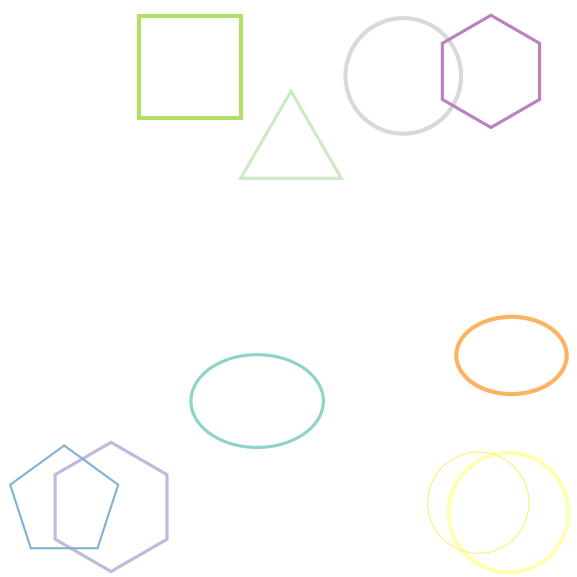[{"shape": "oval", "thickness": 1.5, "radius": 0.57, "center": [0.445, 0.305]}, {"shape": "circle", "thickness": 2, "radius": 0.52, "center": [0.88, 0.112]}, {"shape": "hexagon", "thickness": 1.5, "radius": 0.56, "center": [0.192, 0.121]}, {"shape": "pentagon", "thickness": 1, "radius": 0.49, "center": [0.111, 0.129]}, {"shape": "oval", "thickness": 2, "radius": 0.48, "center": [0.886, 0.384]}, {"shape": "square", "thickness": 2, "radius": 0.44, "center": [0.33, 0.883]}, {"shape": "circle", "thickness": 2, "radius": 0.5, "center": [0.698, 0.868]}, {"shape": "hexagon", "thickness": 1.5, "radius": 0.49, "center": [0.85, 0.876]}, {"shape": "triangle", "thickness": 1.5, "radius": 0.5, "center": [0.504, 0.741]}, {"shape": "circle", "thickness": 0.5, "radius": 0.44, "center": [0.828, 0.129]}]